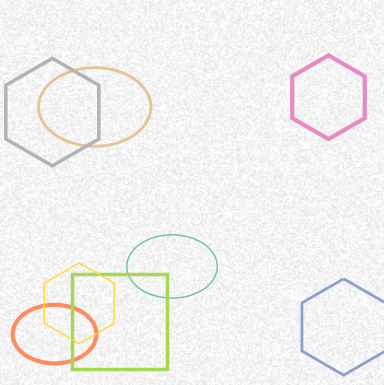[{"shape": "oval", "thickness": 1, "radius": 0.59, "center": [0.447, 0.308]}, {"shape": "oval", "thickness": 3, "radius": 0.54, "center": [0.142, 0.132]}, {"shape": "hexagon", "thickness": 2, "radius": 0.63, "center": [0.893, 0.151]}, {"shape": "hexagon", "thickness": 3, "radius": 0.54, "center": [0.853, 0.747]}, {"shape": "square", "thickness": 2.5, "radius": 0.62, "center": [0.311, 0.165]}, {"shape": "hexagon", "thickness": 1, "radius": 0.52, "center": [0.206, 0.212]}, {"shape": "oval", "thickness": 2, "radius": 0.73, "center": [0.246, 0.722]}, {"shape": "hexagon", "thickness": 2.5, "radius": 0.7, "center": [0.136, 0.709]}]